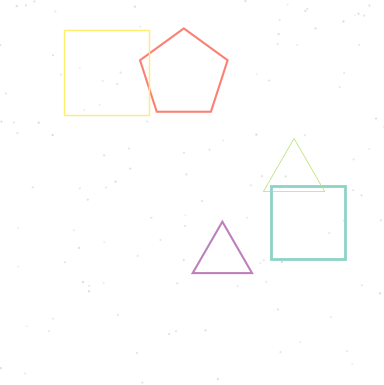[{"shape": "square", "thickness": 2, "radius": 0.48, "center": [0.8, 0.422]}, {"shape": "pentagon", "thickness": 1.5, "radius": 0.6, "center": [0.477, 0.807]}, {"shape": "triangle", "thickness": 0.5, "radius": 0.46, "center": [0.764, 0.548]}, {"shape": "triangle", "thickness": 1.5, "radius": 0.45, "center": [0.578, 0.335]}, {"shape": "square", "thickness": 1, "radius": 0.55, "center": [0.276, 0.811]}]